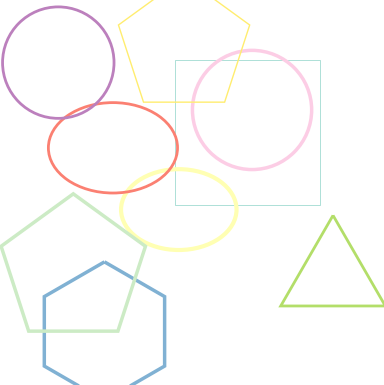[{"shape": "square", "thickness": 0.5, "radius": 0.94, "center": [0.644, 0.655]}, {"shape": "oval", "thickness": 3, "radius": 0.75, "center": [0.464, 0.456]}, {"shape": "oval", "thickness": 2, "radius": 0.84, "center": [0.293, 0.616]}, {"shape": "hexagon", "thickness": 2.5, "radius": 0.9, "center": [0.271, 0.139]}, {"shape": "triangle", "thickness": 2, "radius": 0.78, "center": [0.865, 0.284]}, {"shape": "circle", "thickness": 2.5, "radius": 0.77, "center": [0.655, 0.714]}, {"shape": "circle", "thickness": 2, "radius": 0.72, "center": [0.151, 0.837]}, {"shape": "pentagon", "thickness": 2.5, "radius": 0.99, "center": [0.19, 0.299]}, {"shape": "pentagon", "thickness": 1, "radius": 0.9, "center": [0.478, 0.88]}]